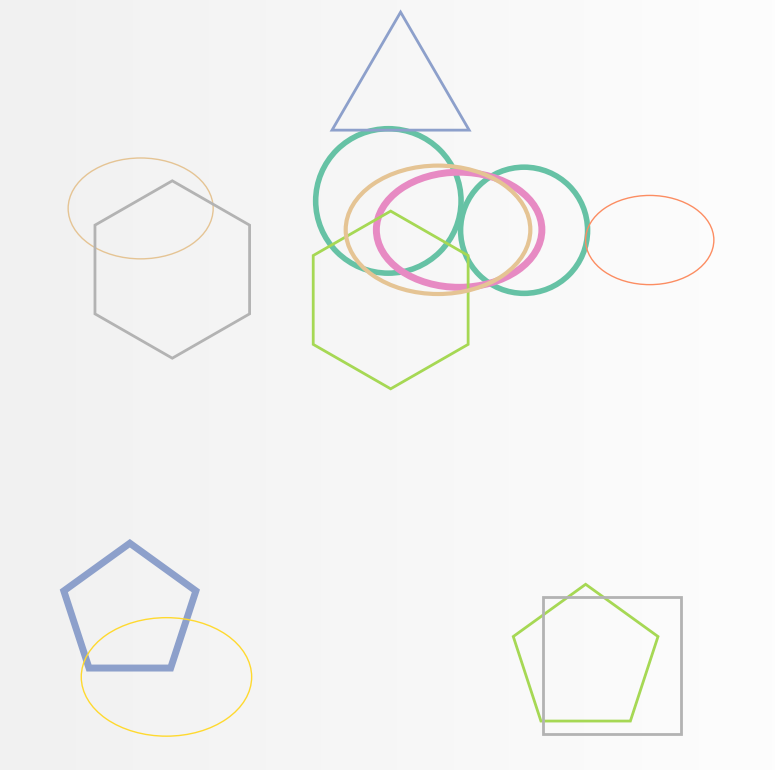[{"shape": "circle", "thickness": 2, "radius": 0.47, "center": [0.501, 0.739]}, {"shape": "circle", "thickness": 2, "radius": 0.41, "center": [0.676, 0.701]}, {"shape": "oval", "thickness": 0.5, "radius": 0.41, "center": [0.838, 0.688]}, {"shape": "triangle", "thickness": 1, "radius": 0.51, "center": [0.517, 0.882]}, {"shape": "pentagon", "thickness": 2.5, "radius": 0.45, "center": [0.168, 0.205]}, {"shape": "oval", "thickness": 2.5, "radius": 0.53, "center": [0.592, 0.702]}, {"shape": "pentagon", "thickness": 1, "radius": 0.49, "center": [0.756, 0.143]}, {"shape": "hexagon", "thickness": 1, "radius": 0.58, "center": [0.504, 0.61]}, {"shape": "oval", "thickness": 0.5, "radius": 0.55, "center": [0.215, 0.121]}, {"shape": "oval", "thickness": 0.5, "radius": 0.47, "center": [0.181, 0.729]}, {"shape": "oval", "thickness": 1.5, "radius": 0.6, "center": [0.565, 0.702]}, {"shape": "hexagon", "thickness": 1, "radius": 0.58, "center": [0.222, 0.65]}, {"shape": "square", "thickness": 1, "radius": 0.45, "center": [0.789, 0.135]}]